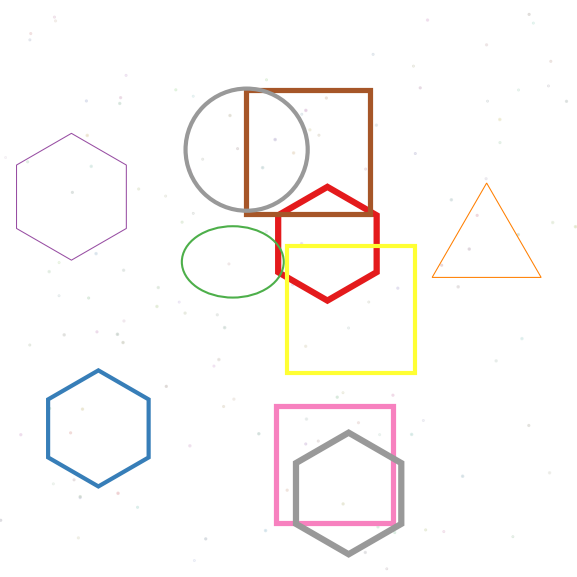[{"shape": "hexagon", "thickness": 3, "radius": 0.49, "center": [0.567, 0.577]}, {"shape": "hexagon", "thickness": 2, "radius": 0.5, "center": [0.17, 0.257]}, {"shape": "oval", "thickness": 1, "radius": 0.44, "center": [0.403, 0.546]}, {"shape": "hexagon", "thickness": 0.5, "radius": 0.55, "center": [0.124, 0.658]}, {"shape": "triangle", "thickness": 0.5, "radius": 0.54, "center": [0.843, 0.573]}, {"shape": "square", "thickness": 2, "radius": 0.55, "center": [0.608, 0.463]}, {"shape": "square", "thickness": 2.5, "radius": 0.54, "center": [0.533, 0.735]}, {"shape": "square", "thickness": 2.5, "radius": 0.51, "center": [0.579, 0.195]}, {"shape": "hexagon", "thickness": 3, "radius": 0.53, "center": [0.604, 0.145]}, {"shape": "circle", "thickness": 2, "radius": 0.53, "center": [0.427, 0.74]}]